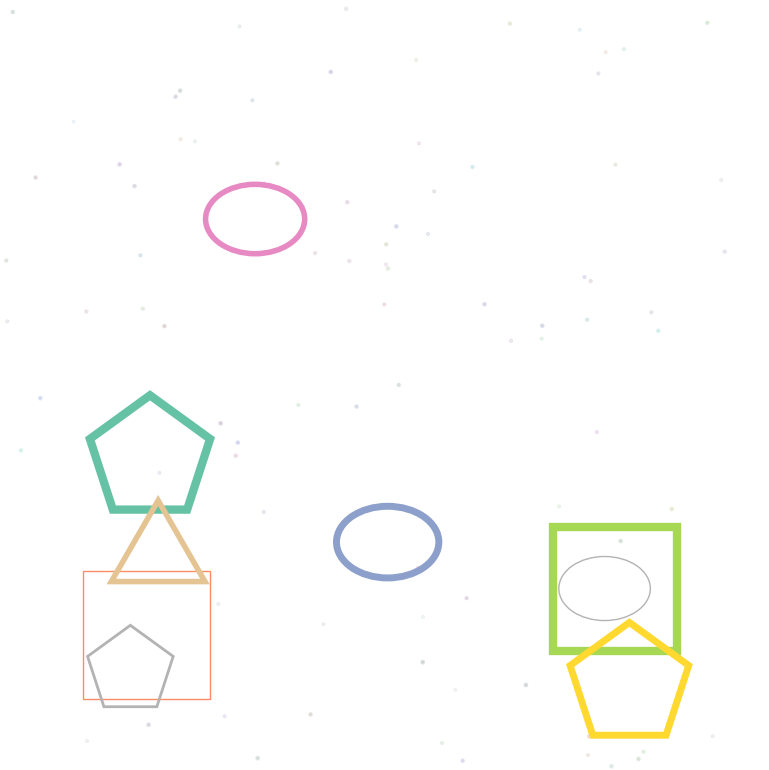[{"shape": "pentagon", "thickness": 3, "radius": 0.41, "center": [0.195, 0.405]}, {"shape": "square", "thickness": 0.5, "radius": 0.41, "center": [0.19, 0.175]}, {"shape": "oval", "thickness": 2.5, "radius": 0.33, "center": [0.503, 0.296]}, {"shape": "oval", "thickness": 2, "radius": 0.32, "center": [0.331, 0.716]}, {"shape": "square", "thickness": 3, "radius": 0.4, "center": [0.799, 0.235]}, {"shape": "pentagon", "thickness": 2.5, "radius": 0.4, "center": [0.817, 0.111]}, {"shape": "triangle", "thickness": 2, "radius": 0.35, "center": [0.205, 0.28]}, {"shape": "oval", "thickness": 0.5, "radius": 0.3, "center": [0.785, 0.236]}, {"shape": "pentagon", "thickness": 1, "radius": 0.29, "center": [0.169, 0.129]}]